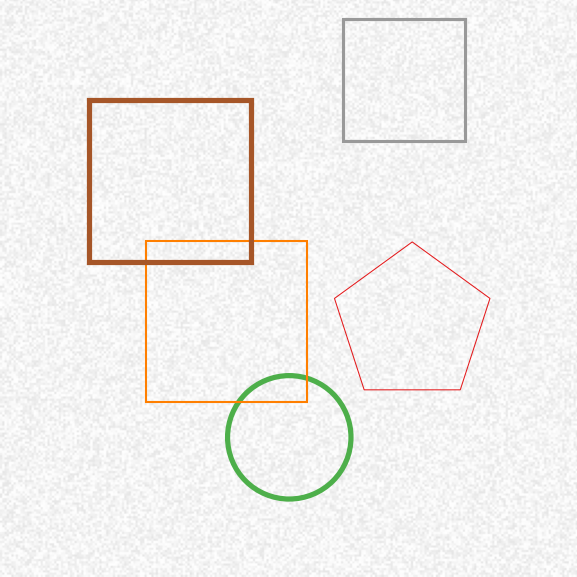[{"shape": "pentagon", "thickness": 0.5, "radius": 0.71, "center": [0.714, 0.439]}, {"shape": "circle", "thickness": 2.5, "radius": 0.53, "center": [0.501, 0.242]}, {"shape": "square", "thickness": 1, "radius": 0.7, "center": [0.392, 0.443]}, {"shape": "square", "thickness": 2.5, "radius": 0.7, "center": [0.295, 0.685]}, {"shape": "square", "thickness": 1.5, "radius": 0.53, "center": [0.7, 0.86]}]